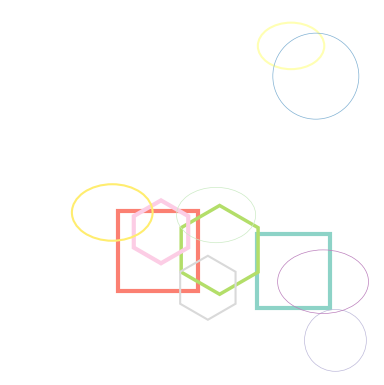[{"shape": "square", "thickness": 3, "radius": 0.48, "center": [0.762, 0.296]}, {"shape": "oval", "thickness": 1.5, "radius": 0.43, "center": [0.756, 0.881]}, {"shape": "circle", "thickness": 0.5, "radius": 0.4, "center": [0.871, 0.116]}, {"shape": "square", "thickness": 3, "radius": 0.51, "center": [0.41, 0.348]}, {"shape": "circle", "thickness": 0.5, "radius": 0.56, "center": [0.82, 0.802]}, {"shape": "hexagon", "thickness": 2.5, "radius": 0.58, "center": [0.57, 0.351]}, {"shape": "hexagon", "thickness": 3, "radius": 0.41, "center": [0.418, 0.398]}, {"shape": "hexagon", "thickness": 1.5, "radius": 0.42, "center": [0.54, 0.253]}, {"shape": "oval", "thickness": 0.5, "radius": 0.59, "center": [0.839, 0.268]}, {"shape": "oval", "thickness": 0.5, "radius": 0.51, "center": [0.561, 0.441]}, {"shape": "oval", "thickness": 1.5, "radius": 0.52, "center": [0.292, 0.448]}]